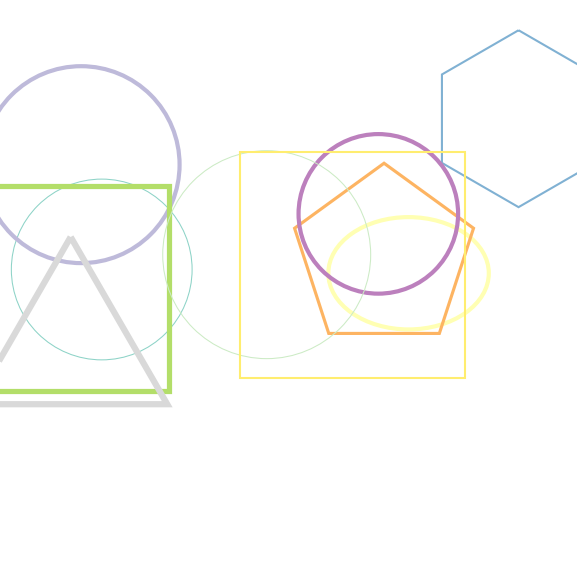[{"shape": "circle", "thickness": 0.5, "radius": 0.78, "center": [0.176, 0.532]}, {"shape": "oval", "thickness": 2, "radius": 0.69, "center": [0.707, 0.526]}, {"shape": "circle", "thickness": 2, "radius": 0.85, "center": [0.14, 0.714]}, {"shape": "hexagon", "thickness": 1, "radius": 0.77, "center": [0.898, 0.794]}, {"shape": "pentagon", "thickness": 1.5, "radius": 0.81, "center": [0.665, 0.554]}, {"shape": "square", "thickness": 2.5, "radius": 0.89, "center": [0.115, 0.5]}, {"shape": "triangle", "thickness": 3, "radius": 0.97, "center": [0.122, 0.396]}, {"shape": "circle", "thickness": 2, "radius": 0.69, "center": [0.655, 0.629]}, {"shape": "circle", "thickness": 0.5, "radius": 0.9, "center": [0.462, 0.558]}, {"shape": "square", "thickness": 1, "radius": 0.98, "center": [0.61, 0.541]}]